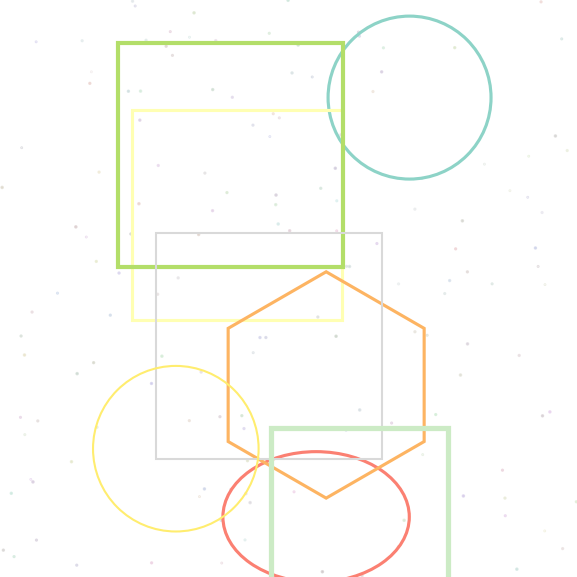[{"shape": "circle", "thickness": 1.5, "radius": 0.71, "center": [0.709, 0.83]}, {"shape": "square", "thickness": 1.5, "radius": 0.91, "center": [0.41, 0.627]}, {"shape": "oval", "thickness": 1.5, "radius": 0.81, "center": [0.547, 0.104]}, {"shape": "hexagon", "thickness": 1.5, "radius": 0.98, "center": [0.565, 0.333]}, {"shape": "square", "thickness": 2, "radius": 0.97, "center": [0.399, 0.731]}, {"shape": "square", "thickness": 1, "radius": 0.98, "center": [0.466, 0.4]}, {"shape": "square", "thickness": 2.5, "radius": 0.77, "center": [0.623, 0.105]}, {"shape": "circle", "thickness": 1, "radius": 0.72, "center": [0.304, 0.222]}]